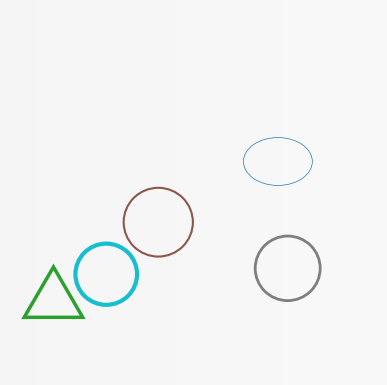[{"shape": "oval", "thickness": 0.5, "radius": 0.44, "center": [0.717, 0.581]}, {"shape": "triangle", "thickness": 2.5, "radius": 0.44, "center": [0.138, 0.219]}, {"shape": "circle", "thickness": 1.5, "radius": 0.45, "center": [0.408, 0.423]}, {"shape": "circle", "thickness": 2, "radius": 0.42, "center": [0.742, 0.303]}, {"shape": "circle", "thickness": 3, "radius": 0.4, "center": [0.274, 0.288]}]